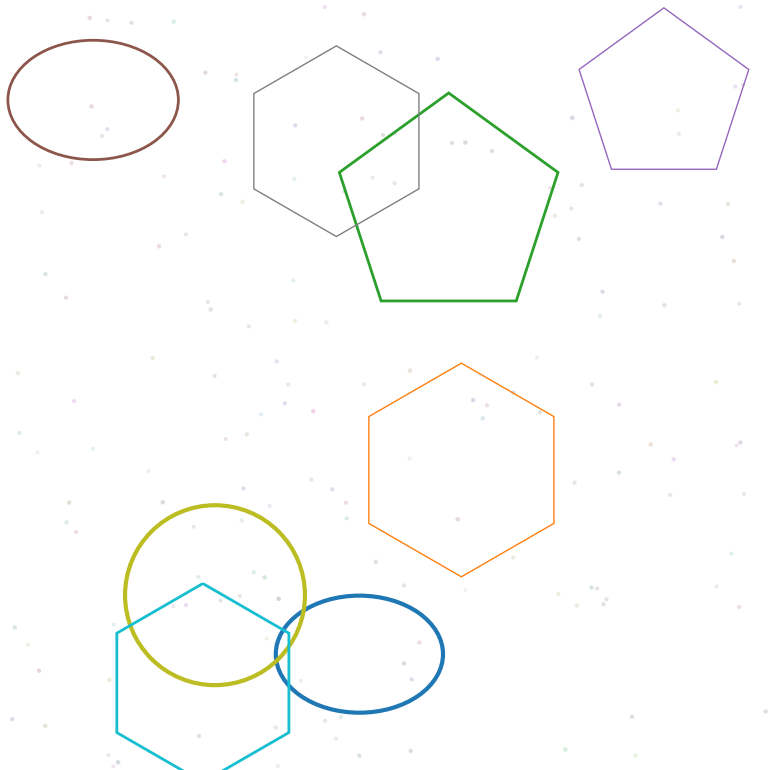[{"shape": "oval", "thickness": 1.5, "radius": 0.54, "center": [0.467, 0.15]}, {"shape": "hexagon", "thickness": 0.5, "radius": 0.69, "center": [0.599, 0.39]}, {"shape": "pentagon", "thickness": 1, "radius": 0.75, "center": [0.583, 0.73]}, {"shape": "pentagon", "thickness": 0.5, "radius": 0.58, "center": [0.862, 0.874]}, {"shape": "oval", "thickness": 1, "radius": 0.55, "center": [0.121, 0.87]}, {"shape": "hexagon", "thickness": 0.5, "radius": 0.62, "center": [0.437, 0.817]}, {"shape": "circle", "thickness": 1.5, "radius": 0.58, "center": [0.279, 0.227]}, {"shape": "hexagon", "thickness": 1, "radius": 0.65, "center": [0.263, 0.113]}]